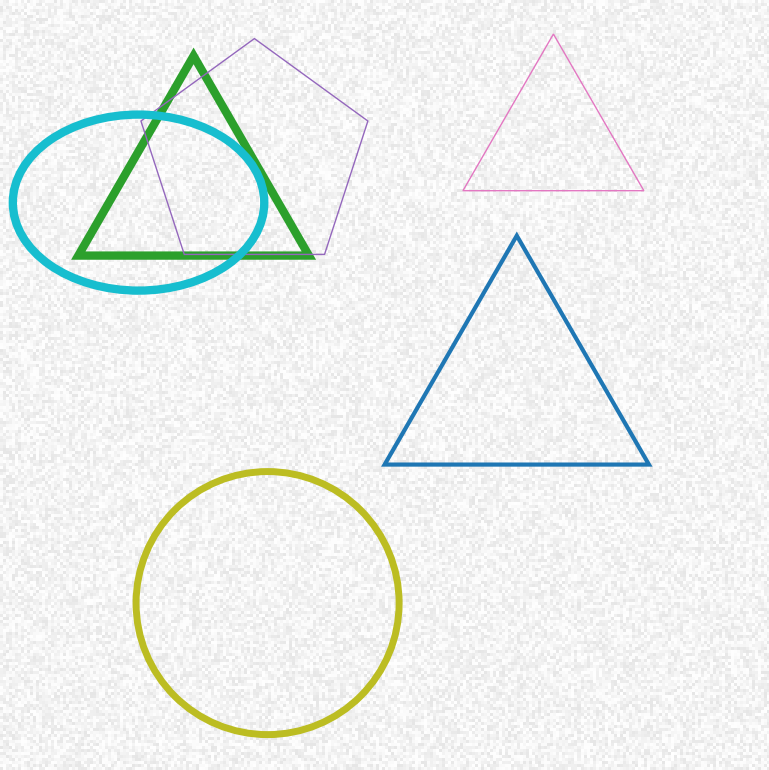[{"shape": "triangle", "thickness": 1.5, "radius": 0.99, "center": [0.671, 0.496]}, {"shape": "triangle", "thickness": 3, "radius": 0.86, "center": [0.251, 0.755]}, {"shape": "pentagon", "thickness": 0.5, "radius": 0.77, "center": [0.33, 0.795]}, {"shape": "triangle", "thickness": 0.5, "radius": 0.68, "center": [0.719, 0.82]}, {"shape": "circle", "thickness": 2.5, "radius": 0.85, "center": [0.348, 0.217]}, {"shape": "oval", "thickness": 3, "radius": 0.82, "center": [0.18, 0.737]}]